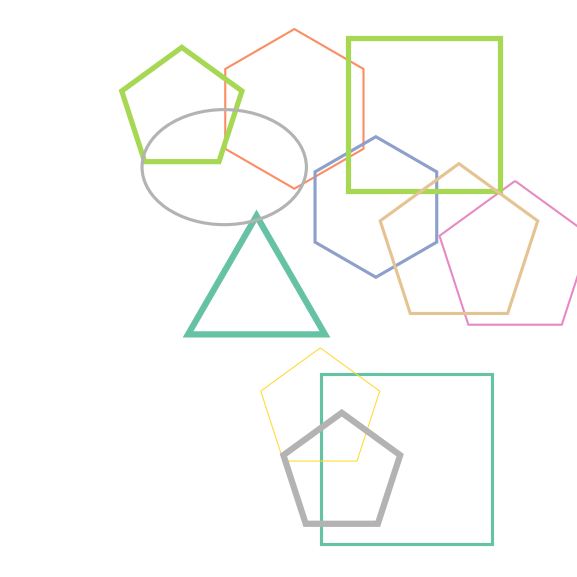[{"shape": "square", "thickness": 1.5, "radius": 0.74, "center": [0.704, 0.204]}, {"shape": "triangle", "thickness": 3, "radius": 0.68, "center": [0.444, 0.489]}, {"shape": "hexagon", "thickness": 1, "radius": 0.69, "center": [0.51, 0.811]}, {"shape": "hexagon", "thickness": 1.5, "radius": 0.61, "center": [0.651, 0.641]}, {"shape": "pentagon", "thickness": 1, "radius": 0.69, "center": [0.892, 0.548]}, {"shape": "pentagon", "thickness": 2.5, "radius": 0.55, "center": [0.315, 0.808]}, {"shape": "square", "thickness": 2.5, "radius": 0.66, "center": [0.734, 0.801]}, {"shape": "pentagon", "thickness": 0.5, "radius": 0.54, "center": [0.555, 0.288]}, {"shape": "pentagon", "thickness": 1.5, "radius": 0.72, "center": [0.795, 0.572]}, {"shape": "pentagon", "thickness": 3, "radius": 0.53, "center": [0.592, 0.178]}, {"shape": "oval", "thickness": 1.5, "radius": 0.71, "center": [0.388, 0.71]}]